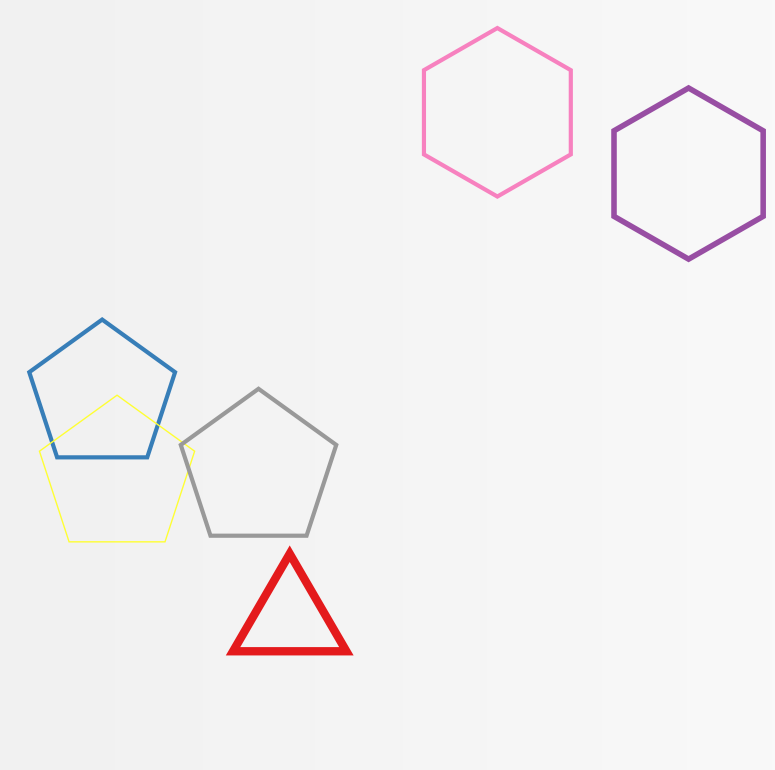[{"shape": "triangle", "thickness": 3, "radius": 0.42, "center": [0.374, 0.196]}, {"shape": "pentagon", "thickness": 1.5, "radius": 0.49, "center": [0.132, 0.486]}, {"shape": "hexagon", "thickness": 2, "radius": 0.56, "center": [0.888, 0.775]}, {"shape": "pentagon", "thickness": 0.5, "radius": 0.53, "center": [0.151, 0.381]}, {"shape": "hexagon", "thickness": 1.5, "radius": 0.55, "center": [0.642, 0.854]}, {"shape": "pentagon", "thickness": 1.5, "radius": 0.53, "center": [0.334, 0.39]}]